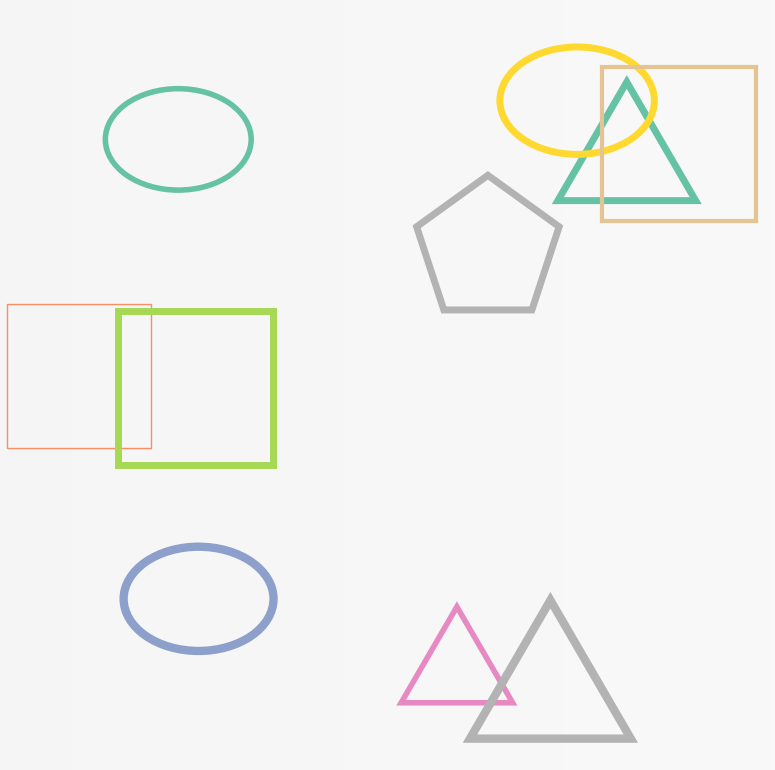[{"shape": "triangle", "thickness": 2.5, "radius": 0.51, "center": [0.809, 0.791]}, {"shape": "oval", "thickness": 2, "radius": 0.47, "center": [0.23, 0.819]}, {"shape": "square", "thickness": 0.5, "radius": 0.47, "center": [0.102, 0.511]}, {"shape": "oval", "thickness": 3, "radius": 0.48, "center": [0.256, 0.222]}, {"shape": "triangle", "thickness": 2, "radius": 0.42, "center": [0.59, 0.129]}, {"shape": "square", "thickness": 2.5, "radius": 0.5, "center": [0.253, 0.496]}, {"shape": "oval", "thickness": 2.5, "radius": 0.5, "center": [0.745, 0.869]}, {"shape": "square", "thickness": 1.5, "radius": 0.5, "center": [0.876, 0.813]}, {"shape": "triangle", "thickness": 3, "radius": 0.6, "center": [0.71, 0.101]}, {"shape": "pentagon", "thickness": 2.5, "radius": 0.48, "center": [0.63, 0.676]}]